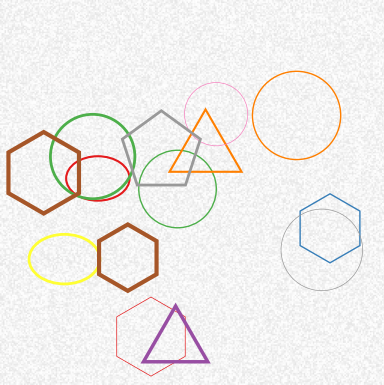[{"shape": "oval", "thickness": 1.5, "radius": 0.41, "center": [0.254, 0.537]}, {"shape": "hexagon", "thickness": 0.5, "radius": 0.51, "center": [0.392, 0.126]}, {"shape": "hexagon", "thickness": 1, "radius": 0.45, "center": [0.857, 0.407]}, {"shape": "circle", "thickness": 1, "radius": 0.5, "center": [0.461, 0.509]}, {"shape": "circle", "thickness": 2, "radius": 0.55, "center": [0.241, 0.593]}, {"shape": "triangle", "thickness": 2.5, "radius": 0.48, "center": [0.456, 0.109]}, {"shape": "circle", "thickness": 1, "radius": 0.57, "center": [0.77, 0.7]}, {"shape": "triangle", "thickness": 1.5, "radius": 0.54, "center": [0.534, 0.608]}, {"shape": "oval", "thickness": 2, "radius": 0.46, "center": [0.167, 0.327]}, {"shape": "hexagon", "thickness": 3, "radius": 0.53, "center": [0.114, 0.551]}, {"shape": "hexagon", "thickness": 3, "radius": 0.43, "center": [0.332, 0.331]}, {"shape": "circle", "thickness": 0.5, "radius": 0.41, "center": [0.561, 0.703]}, {"shape": "pentagon", "thickness": 2, "radius": 0.53, "center": [0.419, 0.606]}, {"shape": "circle", "thickness": 0.5, "radius": 0.53, "center": [0.836, 0.351]}]